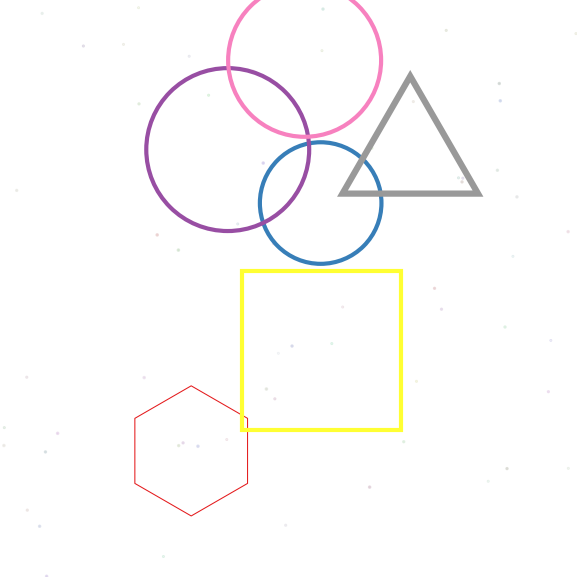[{"shape": "hexagon", "thickness": 0.5, "radius": 0.56, "center": [0.331, 0.218]}, {"shape": "circle", "thickness": 2, "radius": 0.53, "center": [0.555, 0.648]}, {"shape": "circle", "thickness": 2, "radius": 0.71, "center": [0.394, 0.74]}, {"shape": "square", "thickness": 2, "radius": 0.69, "center": [0.557, 0.393]}, {"shape": "circle", "thickness": 2, "radius": 0.66, "center": [0.527, 0.895]}, {"shape": "triangle", "thickness": 3, "radius": 0.68, "center": [0.71, 0.732]}]